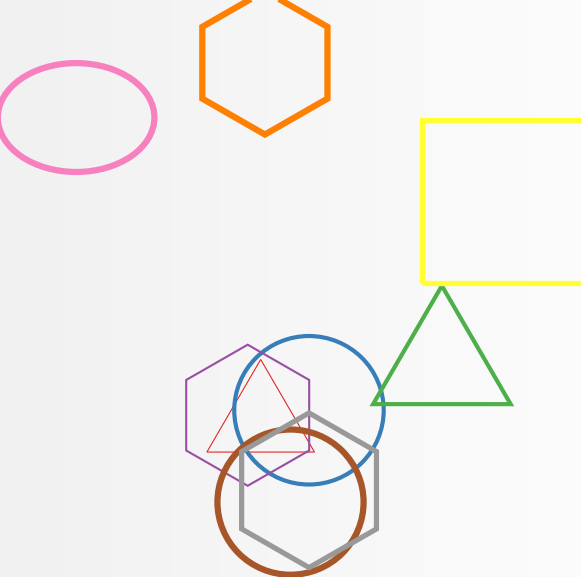[{"shape": "triangle", "thickness": 0.5, "radius": 0.53, "center": [0.449, 0.27]}, {"shape": "circle", "thickness": 2, "radius": 0.64, "center": [0.532, 0.289]}, {"shape": "triangle", "thickness": 2, "radius": 0.68, "center": [0.76, 0.368]}, {"shape": "hexagon", "thickness": 1, "radius": 0.61, "center": [0.426, 0.28]}, {"shape": "hexagon", "thickness": 3, "radius": 0.62, "center": [0.456, 0.891]}, {"shape": "square", "thickness": 2.5, "radius": 0.71, "center": [0.868, 0.65]}, {"shape": "circle", "thickness": 3, "radius": 0.63, "center": [0.5, 0.13]}, {"shape": "oval", "thickness": 3, "radius": 0.67, "center": [0.131, 0.796]}, {"shape": "hexagon", "thickness": 2.5, "radius": 0.67, "center": [0.532, 0.15]}]